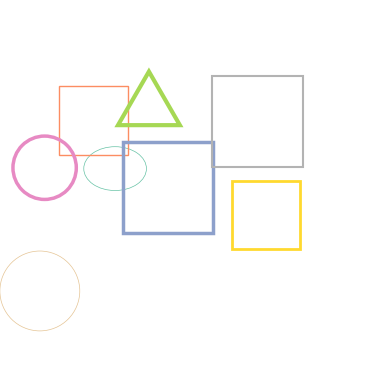[{"shape": "oval", "thickness": 0.5, "radius": 0.41, "center": [0.299, 0.562]}, {"shape": "square", "thickness": 1, "radius": 0.45, "center": [0.243, 0.687]}, {"shape": "square", "thickness": 2.5, "radius": 0.59, "center": [0.436, 0.513]}, {"shape": "circle", "thickness": 2.5, "radius": 0.41, "center": [0.116, 0.564]}, {"shape": "triangle", "thickness": 3, "radius": 0.46, "center": [0.387, 0.721]}, {"shape": "square", "thickness": 2, "radius": 0.44, "center": [0.692, 0.441]}, {"shape": "circle", "thickness": 0.5, "radius": 0.52, "center": [0.103, 0.244]}, {"shape": "square", "thickness": 1.5, "radius": 0.59, "center": [0.668, 0.684]}]